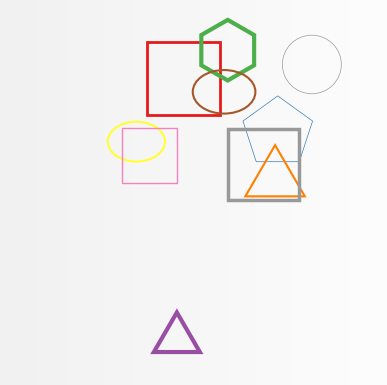[{"shape": "square", "thickness": 2, "radius": 0.47, "center": [0.474, 0.795]}, {"shape": "pentagon", "thickness": 0.5, "radius": 0.47, "center": [0.717, 0.656]}, {"shape": "hexagon", "thickness": 3, "radius": 0.39, "center": [0.588, 0.87]}, {"shape": "triangle", "thickness": 3, "radius": 0.34, "center": [0.456, 0.12]}, {"shape": "triangle", "thickness": 1.5, "radius": 0.44, "center": [0.71, 0.534]}, {"shape": "oval", "thickness": 1.5, "radius": 0.37, "center": [0.352, 0.632]}, {"shape": "oval", "thickness": 1.5, "radius": 0.4, "center": [0.578, 0.761]}, {"shape": "square", "thickness": 1, "radius": 0.36, "center": [0.386, 0.596]}, {"shape": "square", "thickness": 2.5, "radius": 0.46, "center": [0.679, 0.573]}, {"shape": "circle", "thickness": 0.5, "radius": 0.38, "center": [0.805, 0.833]}]